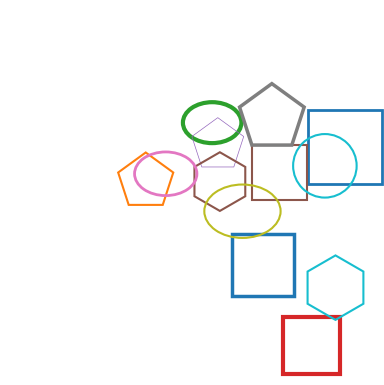[{"shape": "square", "thickness": 2, "radius": 0.48, "center": [0.896, 0.618]}, {"shape": "square", "thickness": 2.5, "radius": 0.4, "center": [0.683, 0.311]}, {"shape": "pentagon", "thickness": 1.5, "radius": 0.38, "center": [0.378, 0.529]}, {"shape": "oval", "thickness": 3, "radius": 0.38, "center": [0.551, 0.681]}, {"shape": "square", "thickness": 3, "radius": 0.37, "center": [0.809, 0.103]}, {"shape": "pentagon", "thickness": 0.5, "radius": 0.35, "center": [0.566, 0.624]}, {"shape": "square", "thickness": 1.5, "radius": 0.35, "center": [0.726, 0.551]}, {"shape": "hexagon", "thickness": 1.5, "radius": 0.38, "center": [0.571, 0.528]}, {"shape": "oval", "thickness": 2, "radius": 0.4, "center": [0.43, 0.549]}, {"shape": "pentagon", "thickness": 2.5, "radius": 0.44, "center": [0.706, 0.695]}, {"shape": "oval", "thickness": 1.5, "radius": 0.5, "center": [0.63, 0.451]}, {"shape": "hexagon", "thickness": 1.5, "radius": 0.42, "center": [0.871, 0.253]}, {"shape": "circle", "thickness": 1.5, "radius": 0.41, "center": [0.844, 0.569]}]